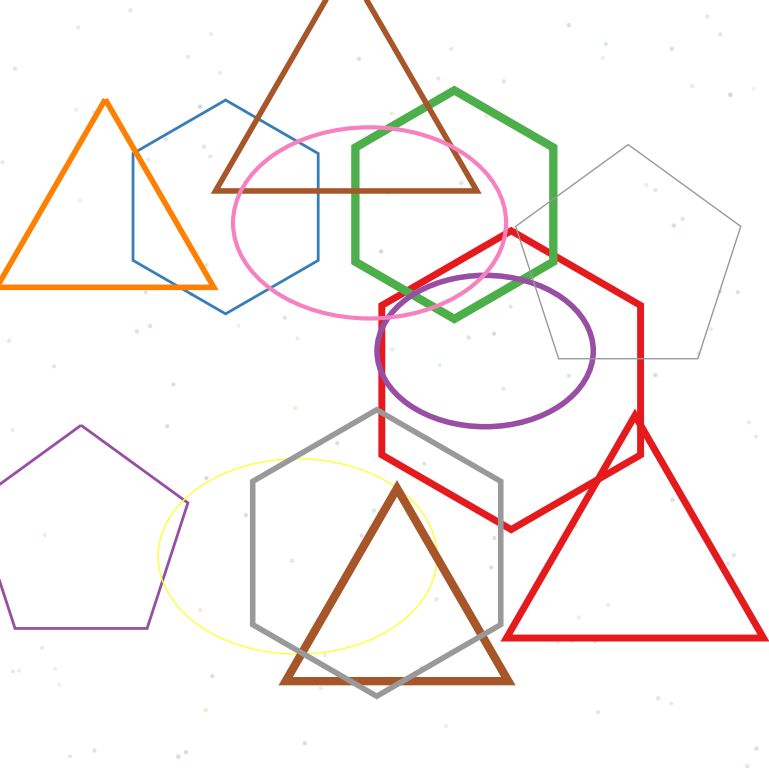[{"shape": "triangle", "thickness": 2.5, "radius": 0.96, "center": [0.825, 0.268]}, {"shape": "hexagon", "thickness": 2.5, "radius": 0.97, "center": [0.664, 0.506]}, {"shape": "hexagon", "thickness": 1, "radius": 0.69, "center": [0.293, 0.731]}, {"shape": "hexagon", "thickness": 3, "radius": 0.74, "center": [0.59, 0.734]}, {"shape": "oval", "thickness": 2, "radius": 0.7, "center": [0.63, 0.544]}, {"shape": "pentagon", "thickness": 1, "radius": 0.73, "center": [0.105, 0.302]}, {"shape": "triangle", "thickness": 2, "radius": 0.81, "center": [0.137, 0.708]}, {"shape": "oval", "thickness": 0.5, "radius": 0.91, "center": [0.387, 0.277]}, {"shape": "triangle", "thickness": 2, "radius": 0.98, "center": [0.45, 0.85]}, {"shape": "triangle", "thickness": 3, "radius": 0.83, "center": [0.516, 0.199]}, {"shape": "oval", "thickness": 1.5, "radius": 0.89, "center": [0.48, 0.711]}, {"shape": "pentagon", "thickness": 0.5, "radius": 0.77, "center": [0.816, 0.658]}, {"shape": "hexagon", "thickness": 2, "radius": 0.93, "center": [0.489, 0.282]}]